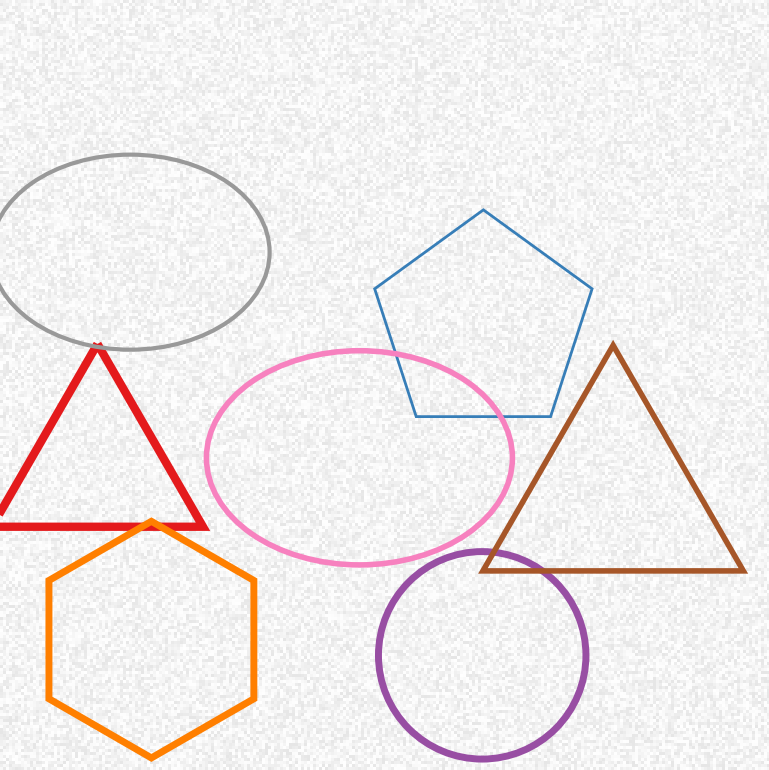[{"shape": "triangle", "thickness": 3, "radius": 0.79, "center": [0.127, 0.395]}, {"shape": "pentagon", "thickness": 1, "radius": 0.74, "center": [0.628, 0.579]}, {"shape": "circle", "thickness": 2.5, "radius": 0.67, "center": [0.626, 0.149]}, {"shape": "hexagon", "thickness": 2.5, "radius": 0.77, "center": [0.197, 0.169]}, {"shape": "triangle", "thickness": 2, "radius": 0.98, "center": [0.796, 0.356]}, {"shape": "oval", "thickness": 2, "radius": 0.99, "center": [0.467, 0.405]}, {"shape": "oval", "thickness": 1.5, "radius": 0.9, "center": [0.169, 0.673]}]